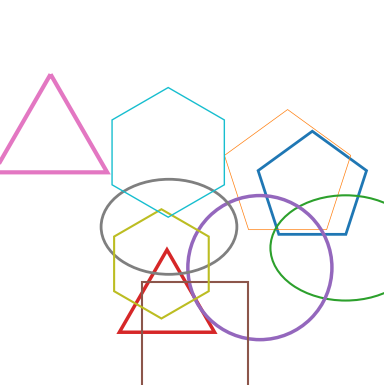[{"shape": "pentagon", "thickness": 2, "radius": 0.74, "center": [0.811, 0.511]}, {"shape": "pentagon", "thickness": 0.5, "radius": 0.86, "center": [0.747, 0.543]}, {"shape": "oval", "thickness": 1.5, "radius": 0.98, "center": [0.898, 0.356]}, {"shape": "triangle", "thickness": 2.5, "radius": 0.71, "center": [0.434, 0.208]}, {"shape": "circle", "thickness": 2.5, "radius": 0.94, "center": [0.675, 0.305]}, {"shape": "square", "thickness": 1.5, "radius": 0.69, "center": [0.506, 0.13]}, {"shape": "triangle", "thickness": 3, "radius": 0.85, "center": [0.131, 0.637]}, {"shape": "oval", "thickness": 2, "radius": 0.88, "center": [0.439, 0.411]}, {"shape": "hexagon", "thickness": 1.5, "radius": 0.71, "center": [0.419, 0.315]}, {"shape": "hexagon", "thickness": 1, "radius": 0.84, "center": [0.437, 0.604]}]